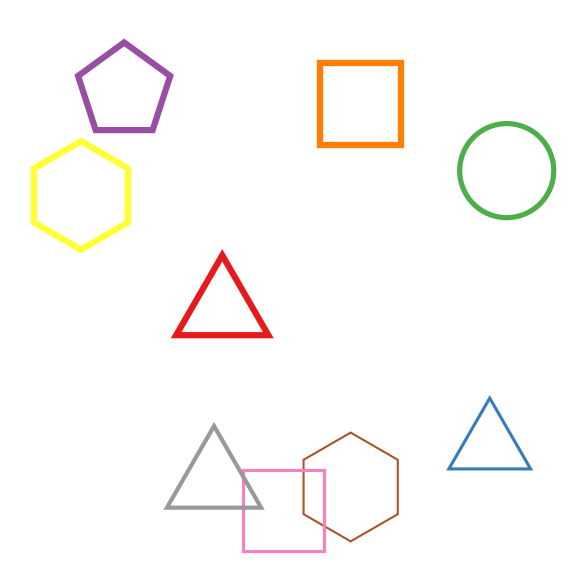[{"shape": "triangle", "thickness": 3, "radius": 0.46, "center": [0.385, 0.465]}, {"shape": "triangle", "thickness": 1.5, "radius": 0.41, "center": [0.848, 0.228]}, {"shape": "circle", "thickness": 2.5, "radius": 0.41, "center": [0.877, 0.704]}, {"shape": "pentagon", "thickness": 3, "radius": 0.42, "center": [0.215, 0.842]}, {"shape": "square", "thickness": 3, "radius": 0.35, "center": [0.624, 0.819]}, {"shape": "hexagon", "thickness": 3, "radius": 0.47, "center": [0.14, 0.661]}, {"shape": "hexagon", "thickness": 1, "radius": 0.47, "center": [0.607, 0.156]}, {"shape": "square", "thickness": 1.5, "radius": 0.35, "center": [0.491, 0.115]}, {"shape": "triangle", "thickness": 2, "radius": 0.47, "center": [0.371, 0.167]}]